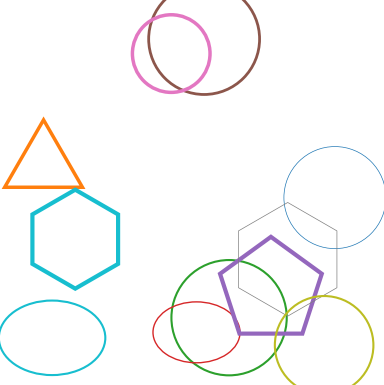[{"shape": "circle", "thickness": 0.5, "radius": 0.66, "center": [0.87, 0.487]}, {"shape": "triangle", "thickness": 2.5, "radius": 0.58, "center": [0.113, 0.572]}, {"shape": "circle", "thickness": 1.5, "radius": 0.75, "center": [0.595, 0.175]}, {"shape": "oval", "thickness": 1, "radius": 0.57, "center": [0.51, 0.137]}, {"shape": "pentagon", "thickness": 3, "radius": 0.69, "center": [0.704, 0.246]}, {"shape": "circle", "thickness": 2, "radius": 0.72, "center": [0.53, 0.899]}, {"shape": "circle", "thickness": 2.5, "radius": 0.5, "center": [0.445, 0.861]}, {"shape": "hexagon", "thickness": 0.5, "radius": 0.74, "center": [0.747, 0.326]}, {"shape": "circle", "thickness": 1.5, "radius": 0.64, "center": [0.842, 0.103]}, {"shape": "hexagon", "thickness": 3, "radius": 0.64, "center": [0.195, 0.379]}, {"shape": "oval", "thickness": 1.5, "radius": 0.69, "center": [0.135, 0.123]}]